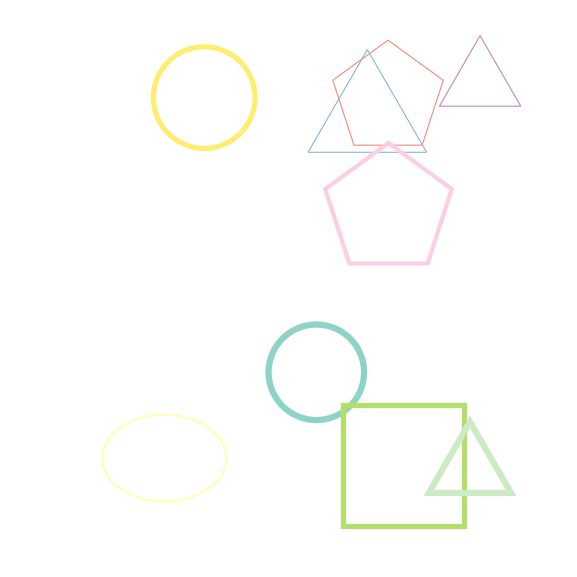[{"shape": "circle", "thickness": 3, "radius": 0.41, "center": [0.548, 0.354]}, {"shape": "oval", "thickness": 1, "radius": 0.54, "center": [0.285, 0.206]}, {"shape": "pentagon", "thickness": 0.5, "radius": 0.5, "center": [0.672, 0.829]}, {"shape": "triangle", "thickness": 0.5, "radius": 0.59, "center": [0.636, 0.795]}, {"shape": "square", "thickness": 2.5, "radius": 0.52, "center": [0.699, 0.192]}, {"shape": "pentagon", "thickness": 2, "radius": 0.58, "center": [0.673, 0.636]}, {"shape": "triangle", "thickness": 0.5, "radius": 0.41, "center": [0.831, 0.856]}, {"shape": "triangle", "thickness": 3, "radius": 0.41, "center": [0.814, 0.187]}, {"shape": "circle", "thickness": 2.5, "radius": 0.44, "center": [0.354, 0.83]}]